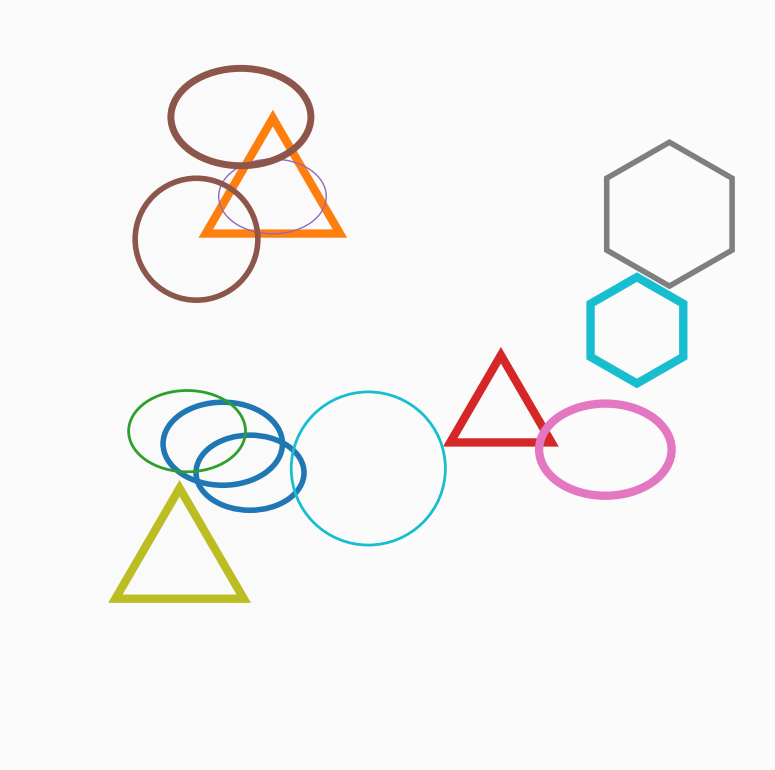[{"shape": "oval", "thickness": 2, "radius": 0.39, "center": [0.287, 0.424]}, {"shape": "oval", "thickness": 2, "radius": 0.35, "center": [0.323, 0.386]}, {"shape": "triangle", "thickness": 3, "radius": 0.5, "center": [0.352, 0.747]}, {"shape": "oval", "thickness": 1, "radius": 0.38, "center": [0.241, 0.44]}, {"shape": "triangle", "thickness": 3, "radius": 0.38, "center": [0.646, 0.463]}, {"shape": "oval", "thickness": 0.5, "radius": 0.35, "center": [0.352, 0.745]}, {"shape": "circle", "thickness": 2, "radius": 0.4, "center": [0.254, 0.689]}, {"shape": "oval", "thickness": 2.5, "radius": 0.45, "center": [0.311, 0.848]}, {"shape": "oval", "thickness": 3, "radius": 0.43, "center": [0.781, 0.416]}, {"shape": "hexagon", "thickness": 2, "radius": 0.47, "center": [0.864, 0.722]}, {"shape": "triangle", "thickness": 3, "radius": 0.48, "center": [0.232, 0.27]}, {"shape": "circle", "thickness": 1, "radius": 0.5, "center": [0.475, 0.392]}, {"shape": "hexagon", "thickness": 3, "radius": 0.35, "center": [0.822, 0.571]}]